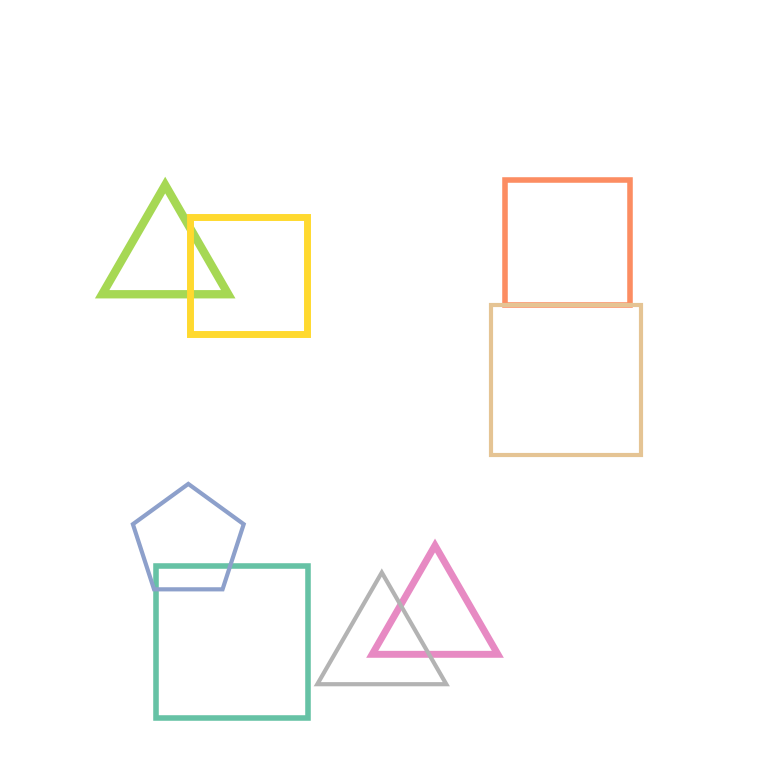[{"shape": "square", "thickness": 2, "radius": 0.49, "center": [0.301, 0.166]}, {"shape": "square", "thickness": 2, "radius": 0.41, "center": [0.737, 0.685]}, {"shape": "pentagon", "thickness": 1.5, "radius": 0.38, "center": [0.245, 0.296]}, {"shape": "triangle", "thickness": 2.5, "radius": 0.47, "center": [0.565, 0.197]}, {"shape": "triangle", "thickness": 3, "radius": 0.47, "center": [0.215, 0.665]}, {"shape": "square", "thickness": 2.5, "radius": 0.38, "center": [0.323, 0.643]}, {"shape": "square", "thickness": 1.5, "radius": 0.49, "center": [0.735, 0.506]}, {"shape": "triangle", "thickness": 1.5, "radius": 0.48, "center": [0.496, 0.16]}]